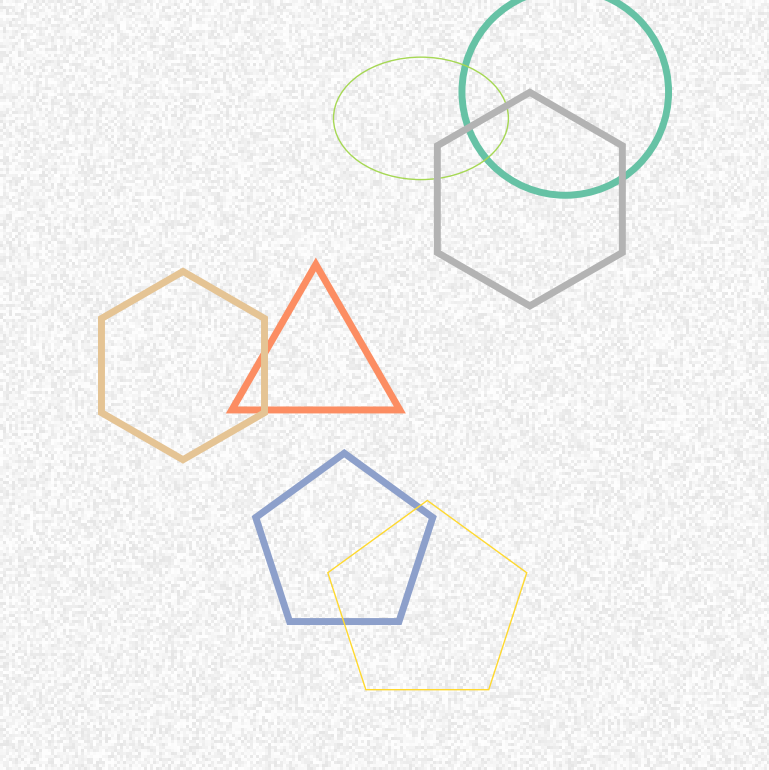[{"shape": "circle", "thickness": 2.5, "radius": 0.67, "center": [0.734, 0.881]}, {"shape": "triangle", "thickness": 2.5, "radius": 0.63, "center": [0.41, 0.531]}, {"shape": "pentagon", "thickness": 2.5, "radius": 0.6, "center": [0.447, 0.291]}, {"shape": "oval", "thickness": 0.5, "radius": 0.57, "center": [0.547, 0.846]}, {"shape": "pentagon", "thickness": 0.5, "radius": 0.68, "center": [0.555, 0.214]}, {"shape": "hexagon", "thickness": 2.5, "radius": 0.61, "center": [0.238, 0.525]}, {"shape": "hexagon", "thickness": 2.5, "radius": 0.69, "center": [0.688, 0.741]}]